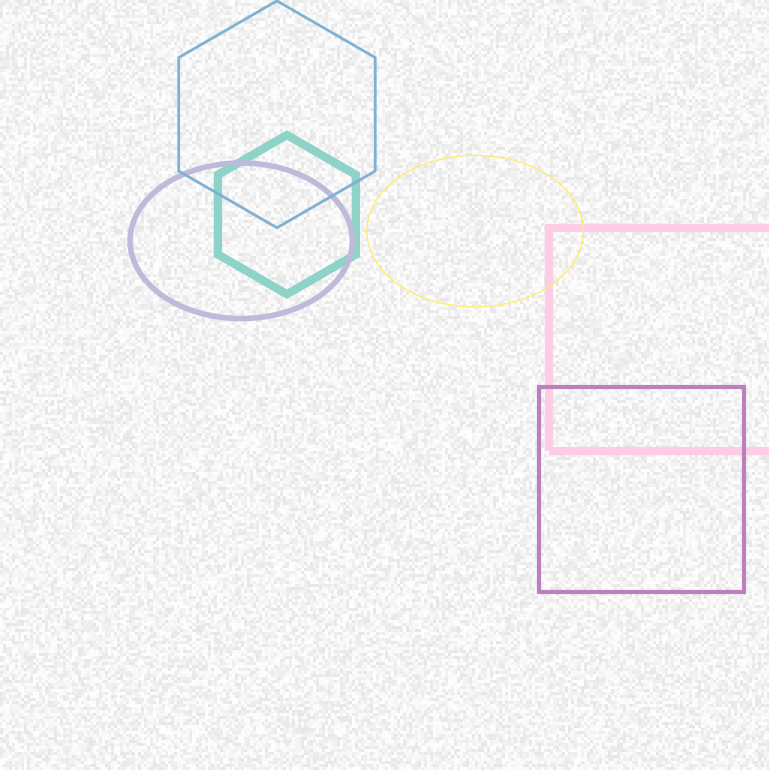[{"shape": "hexagon", "thickness": 3, "radius": 0.52, "center": [0.373, 0.721]}, {"shape": "oval", "thickness": 2, "radius": 0.72, "center": [0.313, 0.687]}, {"shape": "hexagon", "thickness": 1, "radius": 0.74, "center": [0.36, 0.852]}, {"shape": "square", "thickness": 3, "radius": 0.72, "center": [0.858, 0.559]}, {"shape": "square", "thickness": 1.5, "radius": 0.67, "center": [0.833, 0.364]}, {"shape": "oval", "thickness": 0.5, "radius": 0.7, "center": [0.617, 0.7]}]